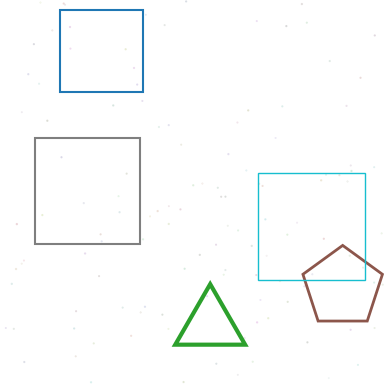[{"shape": "square", "thickness": 1.5, "radius": 0.54, "center": [0.263, 0.867]}, {"shape": "triangle", "thickness": 3, "radius": 0.52, "center": [0.546, 0.157]}, {"shape": "pentagon", "thickness": 2, "radius": 0.54, "center": [0.89, 0.254]}, {"shape": "square", "thickness": 1.5, "radius": 0.68, "center": [0.227, 0.504]}, {"shape": "square", "thickness": 1, "radius": 0.7, "center": [0.81, 0.411]}]